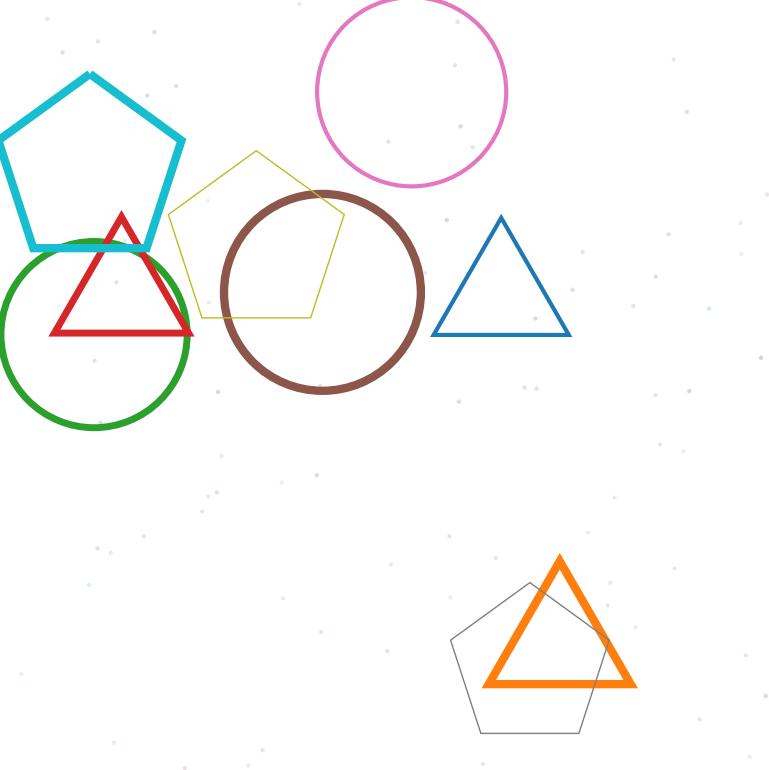[{"shape": "triangle", "thickness": 1.5, "radius": 0.51, "center": [0.651, 0.616]}, {"shape": "triangle", "thickness": 3, "radius": 0.53, "center": [0.727, 0.165]}, {"shape": "circle", "thickness": 2.5, "radius": 0.6, "center": [0.122, 0.565]}, {"shape": "triangle", "thickness": 2.5, "radius": 0.5, "center": [0.158, 0.618]}, {"shape": "circle", "thickness": 3, "radius": 0.64, "center": [0.419, 0.62]}, {"shape": "circle", "thickness": 1.5, "radius": 0.61, "center": [0.535, 0.881]}, {"shape": "pentagon", "thickness": 0.5, "radius": 0.54, "center": [0.688, 0.135]}, {"shape": "pentagon", "thickness": 0.5, "radius": 0.6, "center": [0.333, 0.684]}, {"shape": "pentagon", "thickness": 3, "radius": 0.63, "center": [0.117, 0.779]}]